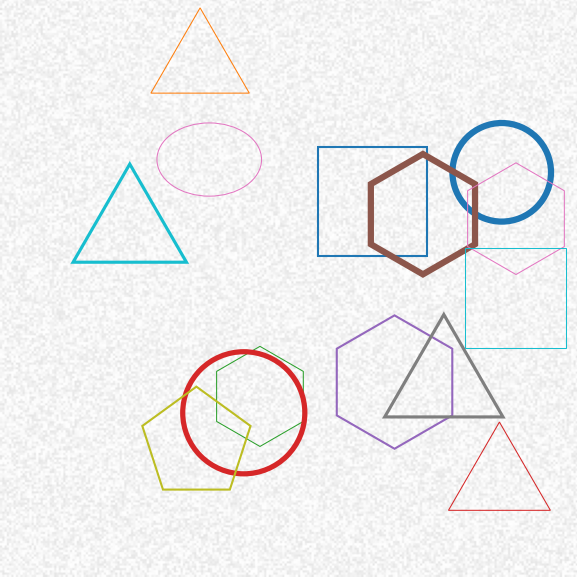[{"shape": "square", "thickness": 1, "radius": 0.47, "center": [0.644, 0.651]}, {"shape": "circle", "thickness": 3, "radius": 0.43, "center": [0.869, 0.701]}, {"shape": "triangle", "thickness": 0.5, "radius": 0.49, "center": [0.346, 0.887]}, {"shape": "hexagon", "thickness": 0.5, "radius": 0.43, "center": [0.45, 0.313]}, {"shape": "circle", "thickness": 2.5, "radius": 0.53, "center": [0.422, 0.284]}, {"shape": "triangle", "thickness": 0.5, "radius": 0.51, "center": [0.865, 0.166]}, {"shape": "hexagon", "thickness": 1, "radius": 0.58, "center": [0.683, 0.338]}, {"shape": "hexagon", "thickness": 3, "radius": 0.52, "center": [0.732, 0.628]}, {"shape": "hexagon", "thickness": 0.5, "radius": 0.48, "center": [0.893, 0.62]}, {"shape": "oval", "thickness": 0.5, "radius": 0.45, "center": [0.362, 0.723]}, {"shape": "triangle", "thickness": 1.5, "radius": 0.59, "center": [0.769, 0.336]}, {"shape": "pentagon", "thickness": 1, "radius": 0.49, "center": [0.34, 0.231]}, {"shape": "square", "thickness": 0.5, "radius": 0.44, "center": [0.892, 0.483]}, {"shape": "triangle", "thickness": 1.5, "radius": 0.57, "center": [0.225, 0.602]}]